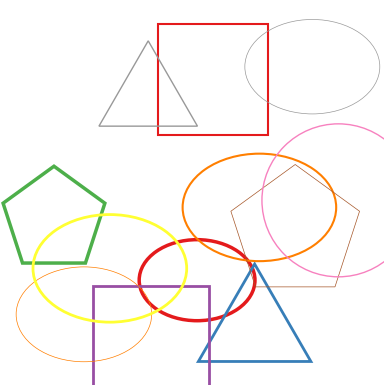[{"shape": "square", "thickness": 1.5, "radius": 0.72, "center": [0.553, 0.794]}, {"shape": "oval", "thickness": 2.5, "radius": 0.75, "center": [0.512, 0.272]}, {"shape": "triangle", "thickness": 2, "radius": 0.84, "center": [0.661, 0.145]}, {"shape": "pentagon", "thickness": 2.5, "radius": 0.69, "center": [0.14, 0.429]}, {"shape": "square", "thickness": 2, "radius": 0.75, "center": [0.392, 0.107]}, {"shape": "oval", "thickness": 1.5, "radius": 1.0, "center": [0.674, 0.461]}, {"shape": "oval", "thickness": 0.5, "radius": 0.88, "center": [0.218, 0.184]}, {"shape": "oval", "thickness": 2, "radius": 1.0, "center": [0.285, 0.303]}, {"shape": "pentagon", "thickness": 0.5, "radius": 0.88, "center": [0.767, 0.397]}, {"shape": "circle", "thickness": 1, "radius": 0.99, "center": [0.879, 0.48]}, {"shape": "oval", "thickness": 0.5, "radius": 0.88, "center": [0.811, 0.827]}, {"shape": "triangle", "thickness": 1, "radius": 0.74, "center": [0.385, 0.746]}]